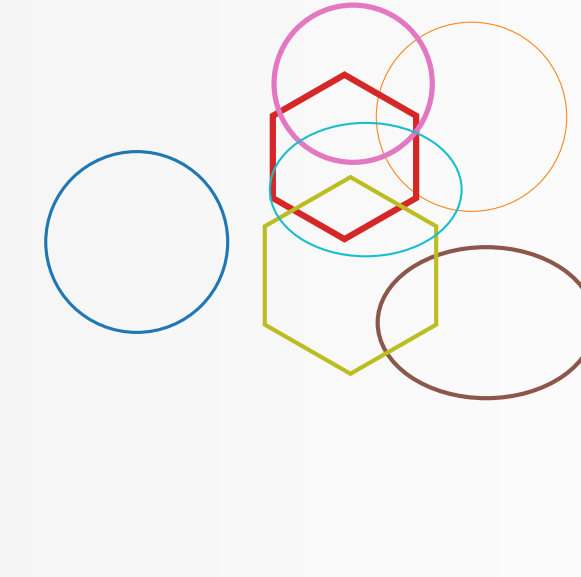[{"shape": "circle", "thickness": 1.5, "radius": 0.78, "center": [0.235, 0.58]}, {"shape": "circle", "thickness": 0.5, "radius": 0.82, "center": [0.811, 0.797]}, {"shape": "hexagon", "thickness": 3, "radius": 0.71, "center": [0.593, 0.727]}, {"shape": "oval", "thickness": 2, "radius": 0.93, "center": [0.837, 0.44]}, {"shape": "circle", "thickness": 2.5, "radius": 0.68, "center": [0.608, 0.854]}, {"shape": "hexagon", "thickness": 2, "radius": 0.85, "center": [0.603, 0.522]}, {"shape": "oval", "thickness": 1, "radius": 0.82, "center": [0.629, 0.671]}]